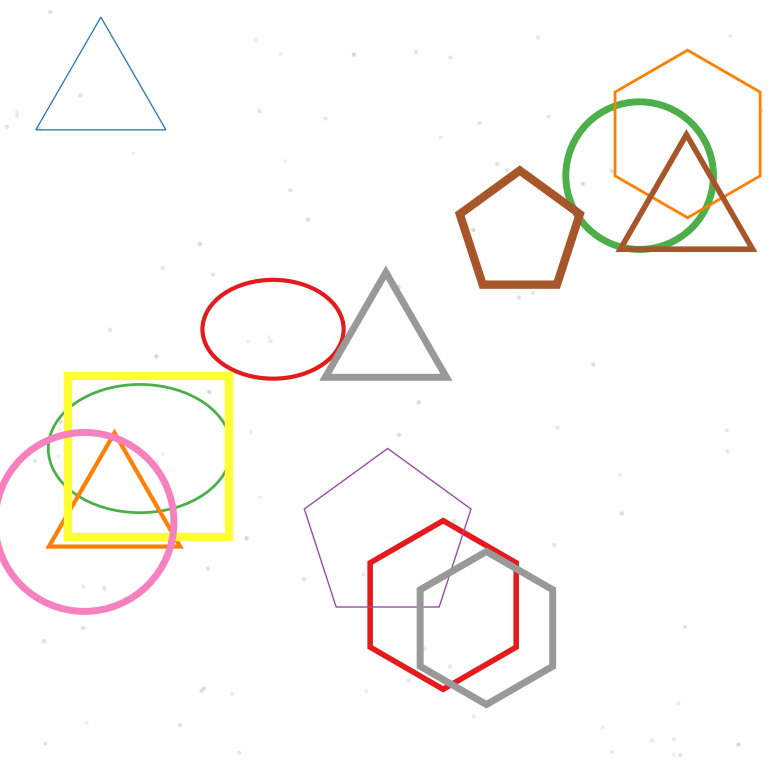[{"shape": "oval", "thickness": 1.5, "radius": 0.46, "center": [0.355, 0.572]}, {"shape": "hexagon", "thickness": 2, "radius": 0.55, "center": [0.576, 0.214]}, {"shape": "triangle", "thickness": 0.5, "radius": 0.49, "center": [0.131, 0.88]}, {"shape": "oval", "thickness": 1, "radius": 0.59, "center": [0.182, 0.417]}, {"shape": "circle", "thickness": 2.5, "radius": 0.48, "center": [0.831, 0.772]}, {"shape": "pentagon", "thickness": 0.5, "radius": 0.57, "center": [0.503, 0.304]}, {"shape": "triangle", "thickness": 1.5, "radius": 0.49, "center": [0.149, 0.339]}, {"shape": "hexagon", "thickness": 1, "radius": 0.54, "center": [0.893, 0.826]}, {"shape": "square", "thickness": 3, "radius": 0.52, "center": [0.193, 0.407]}, {"shape": "triangle", "thickness": 2, "radius": 0.5, "center": [0.891, 0.726]}, {"shape": "pentagon", "thickness": 3, "radius": 0.41, "center": [0.675, 0.697]}, {"shape": "circle", "thickness": 2.5, "radius": 0.58, "center": [0.11, 0.322]}, {"shape": "hexagon", "thickness": 2.5, "radius": 0.5, "center": [0.632, 0.184]}, {"shape": "triangle", "thickness": 2.5, "radius": 0.45, "center": [0.501, 0.555]}]